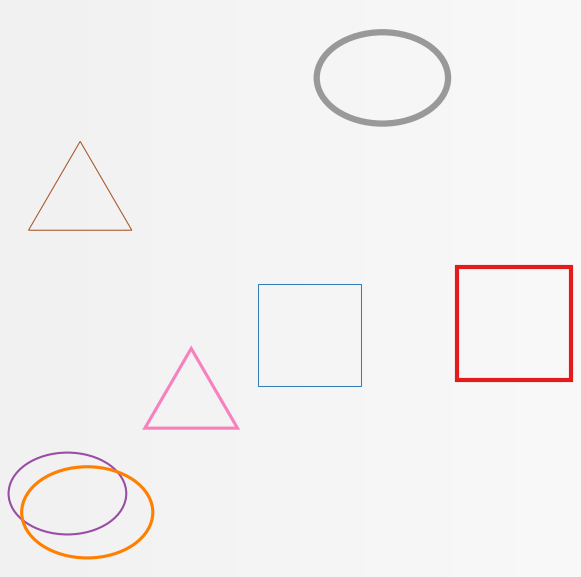[{"shape": "square", "thickness": 2, "radius": 0.49, "center": [0.884, 0.439]}, {"shape": "square", "thickness": 0.5, "radius": 0.44, "center": [0.533, 0.419]}, {"shape": "oval", "thickness": 1, "radius": 0.51, "center": [0.116, 0.145]}, {"shape": "oval", "thickness": 1.5, "radius": 0.56, "center": [0.15, 0.112]}, {"shape": "triangle", "thickness": 0.5, "radius": 0.51, "center": [0.138, 0.652]}, {"shape": "triangle", "thickness": 1.5, "radius": 0.46, "center": [0.329, 0.304]}, {"shape": "oval", "thickness": 3, "radius": 0.56, "center": [0.658, 0.864]}]